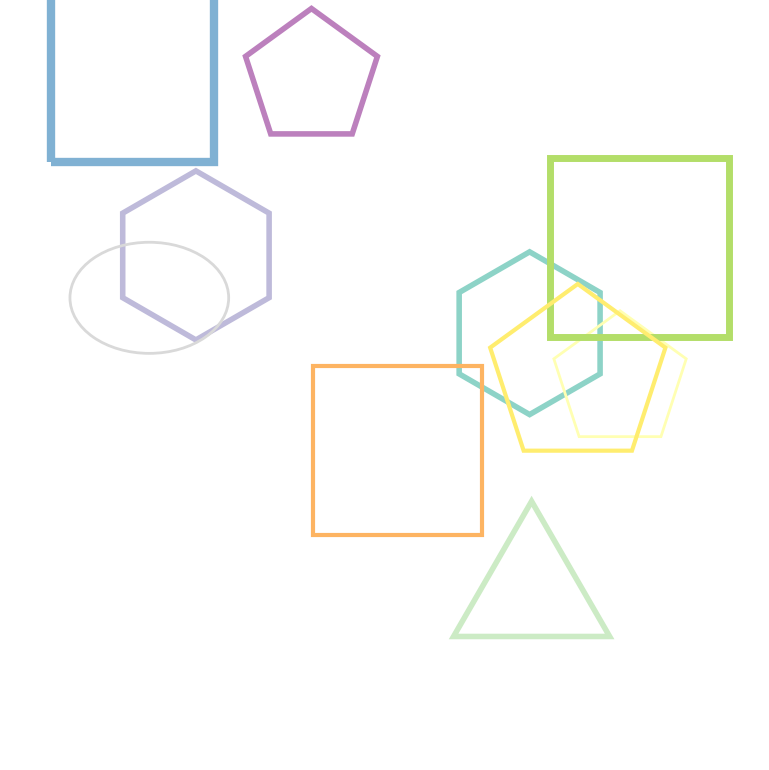[{"shape": "hexagon", "thickness": 2, "radius": 0.53, "center": [0.688, 0.567]}, {"shape": "pentagon", "thickness": 1, "radius": 0.45, "center": [0.805, 0.506]}, {"shape": "hexagon", "thickness": 2, "radius": 0.55, "center": [0.254, 0.668]}, {"shape": "square", "thickness": 3, "radius": 0.53, "center": [0.172, 0.896]}, {"shape": "square", "thickness": 1.5, "radius": 0.55, "center": [0.517, 0.415]}, {"shape": "square", "thickness": 2.5, "radius": 0.58, "center": [0.83, 0.679]}, {"shape": "oval", "thickness": 1, "radius": 0.52, "center": [0.194, 0.613]}, {"shape": "pentagon", "thickness": 2, "radius": 0.45, "center": [0.404, 0.899]}, {"shape": "triangle", "thickness": 2, "radius": 0.59, "center": [0.69, 0.232]}, {"shape": "pentagon", "thickness": 1.5, "radius": 0.6, "center": [0.75, 0.512]}]